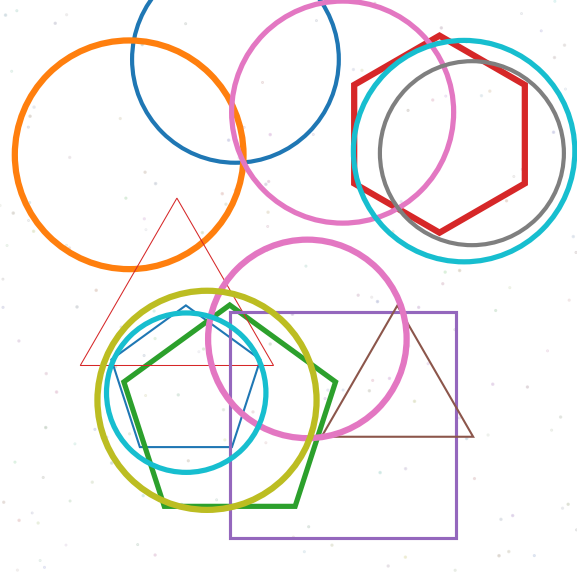[{"shape": "pentagon", "thickness": 1, "radius": 0.68, "center": [0.322, 0.335]}, {"shape": "circle", "thickness": 2, "radius": 0.89, "center": [0.408, 0.896]}, {"shape": "circle", "thickness": 3, "radius": 0.99, "center": [0.224, 0.731]}, {"shape": "pentagon", "thickness": 2.5, "radius": 0.96, "center": [0.398, 0.278]}, {"shape": "hexagon", "thickness": 3, "radius": 0.85, "center": [0.761, 0.767]}, {"shape": "triangle", "thickness": 0.5, "radius": 0.97, "center": [0.306, 0.463]}, {"shape": "square", "thickness": 1.5, "radius": 0.98, "center": [0.594, 0.263]}, {"shape": "triangle", "thickness": 1, "radius": 0.76, "center": [0.688, 0.319]}, {"shape": "circle", "thickness": 2.5, "radius": 0.96, "center": [0.593, 0.805]}, {"shape": "circle", "thickness": 3, "radius": 0.86, "center": [0.532, 0.412]}, {"shape": "circle", "thickness": 2, "radius": 0.8, "center": [0.817, 0.734]}, {"shape": "circle", "thickness": 3, "radius": 0.95, "center": [0.358, 0.306]}, {"shape": "circle", "thickness": 2.5, "radius": 0.96, "center": [0.804, 0.737]}, {"shape": "circle", "thickness": 2.5, "radius": 0.69, "center": [0.322, 0.319]}]